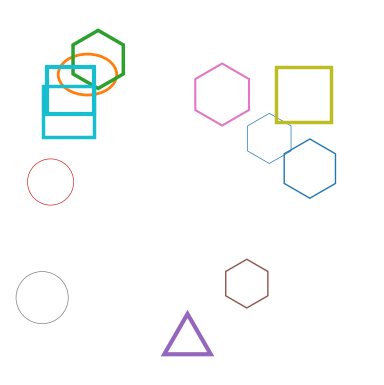[{"shape": "hexagon", "thickness": 0.5, "radius": 0.33, "center": [0.7, 0.64]}, {"shape": "hexagon", "thickness": 1, "radius": 0.38, "center": [0.805, 0.562]}, {"shape": "oval", "thickness": 2, "radius": 0.38, "center": [0.227, 0.806]}, {"shape": "hexagon", "thickness": 2.5, "radius": 0.38, "center": [0.255, 0.846]}, {"shape": "circle", "thickness": 0.5, "radius": 0.3, "center": [0.131, 0.527]}, {"shape": "triangle", "thickness": 3, "radius": 0.35, "center": [0.487, 0.115]}, {"shape": "hexagon", "thickness": 1, "radius": 0.32, "center": [0.641, 0.263]}, {"shape": "hexagon", "thickness": 1.5, "radius": 0.4, "center": [0.577, 0.754]}, {"shape": "circle", "thickness": 0.5, "radius": 0.34, "center": [0.11, 0.227]}, {"shape": "square", "thickness": 2.5, "radius": 0.36, "center": [0.788, 0.754]}, {"shape": "square", "thickness": 2.5, "radius": 0.33, "center": [0.178, 0.71]}, {"shape": "square", "thickness": 3, "radius": 0.3, "center": [0.184, 0.766]}]